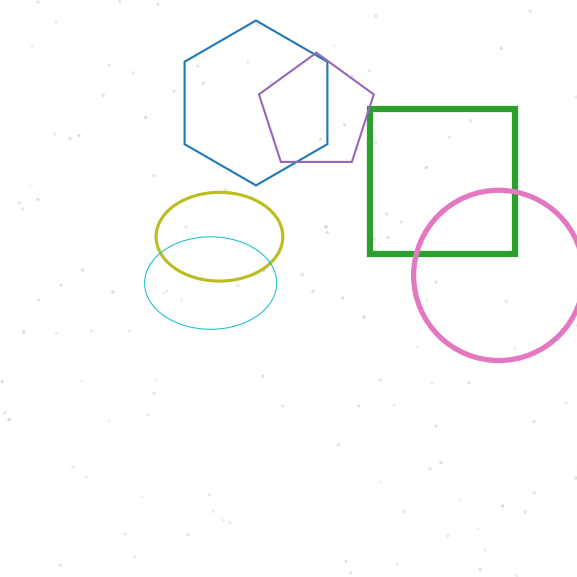[{"shape": "hexagon", "thickness": 1, "radius": 0.71, "center": [0.443, 0.821]}, {"shape": "square", "thickness": 3, "radius": 0.63, "center": [0.766, 0.684]}, {"shape": "pentagon", "thickness": 1, "radius": 0.52, "center": [0.548, 0.803]}, {"shape": "circle", "thickness": 2.5, "radius": 0.74, "center": [0.864, 0.522]}, {"shape": "oval", "thickness": 1.5, "radius": 0.55, "center": [0.38, 0.589]}, {"shape": "oval", "thickness": 0.5, "radius": 0.57, "center": [0.365, 0.509]}]